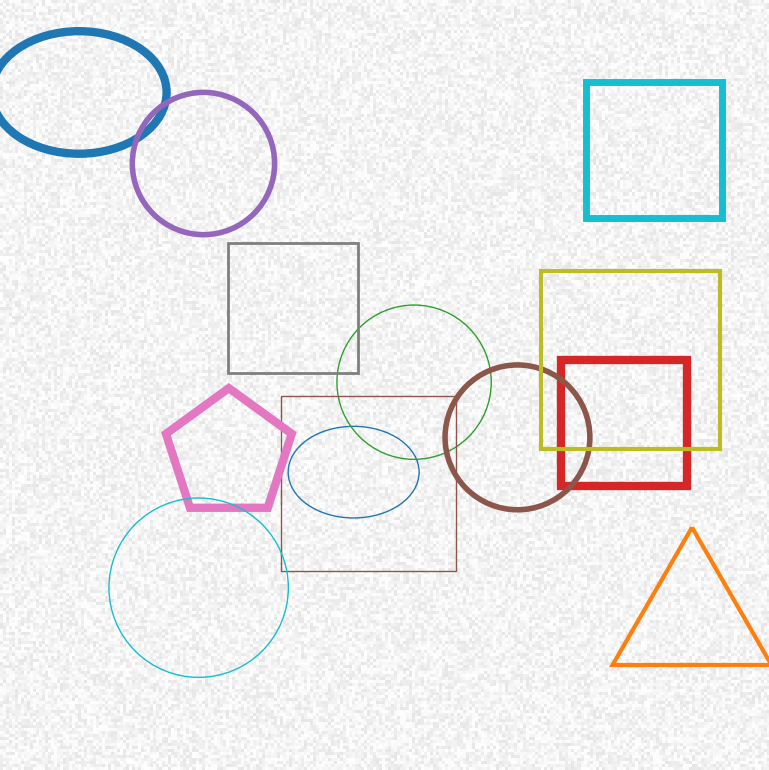[{"shape": "oval", "thickness": 3, "radius": 0.57, "center": [0.103, 0.88]}, {"shape": "oval", "thickness": 0.5, "radius": 0.43, "center": [0.459, 0.387]}, {"shape": "triangle", "thickness": 1.5, "radius": 0.6, "center": [0.899, 0.196]}, {"shape": "circle", "thickness": 0.5, "radius": 0.5, "center": [0.538, 0.504]}, {"shape": "square", "thickness": 3, "radius": 0.41, "center": [0.811, 0.451]}, {"shape": "circle", "thickness": 2, "radius": 0.46, "center": [0.264, 0.788]}, {"shape": "square", "thickness": 0.5, "radius": 0.57, "center": [0.479, 0.372]}, {"shape": "circle", "thickness": 2, "radius": 0.47, "center": [0.672, 0.432]}, {"shape": "pentagon", "thickness": 3, "radius": 0.43, "center": [0.297, 0.41]}, {"shape": "square", "thickness": 1, "radius": 0.42, "center": [0.381, 0.6]}, {"shape": "square", "thickness": 1.5, "radius": 0.58, "center": [0.819, 0.532]}, {"shape": "circle", "thickness": 0.5, "radius": 0.58, "center": [0.258, 0.237]}, {"shape": "square", "thickness": 2.5, "radius": 0.44, "center": [0.849, 0.805]}]